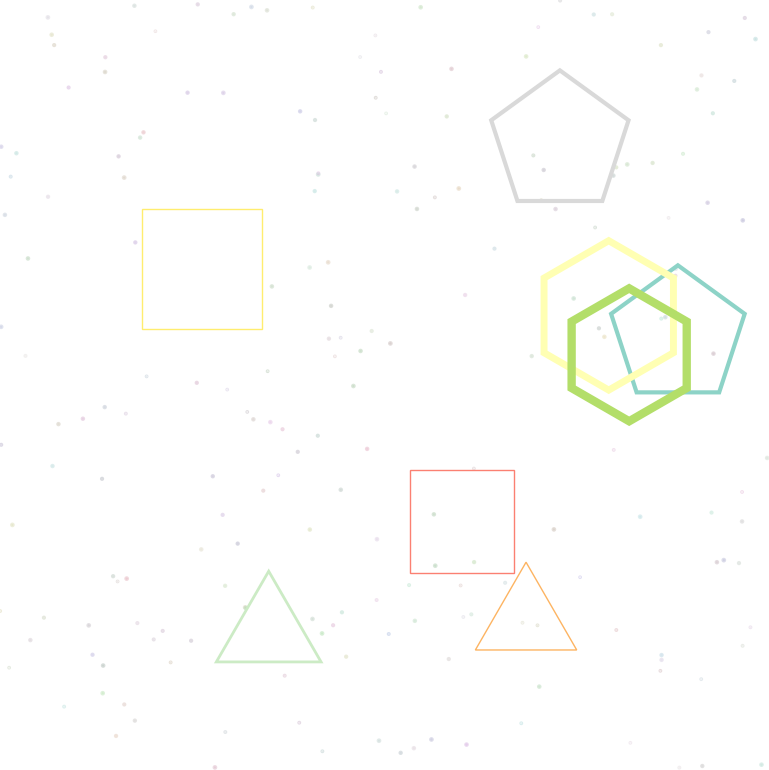[{"shape": "pentagon", "thickness": 1.5, "radius": 0.46, "center": [0.88, 0.564]}, {"shape": "hexagon", "thickness": 2.5, "radius": 0.49, "center": [0.791, 0.59]}, {"shape": "square", "thickness": 0.5, "radius": 0.34, "center": [0.6, 0.323]}, {"shape": "triangle", "thickness": 0.5, "radius": 0.38, "center": [0.683, 0.194]}, {"shape": "hexagon", "thickness": 3, "radius": 0.43, "center": [0.817, 0.539]}, {"shape": "pentagon", "thickness": 1.5, "radius": 0.47, "center": [0.727, 0.815]}, {"shape": "triangle", "thickness": 1, "radius": 0.39, "center": [0.349, 0.18]}, {"shape": "square", "thickness": 0.5, "radius": 0.39, "center": [0.262, 0.651]}]